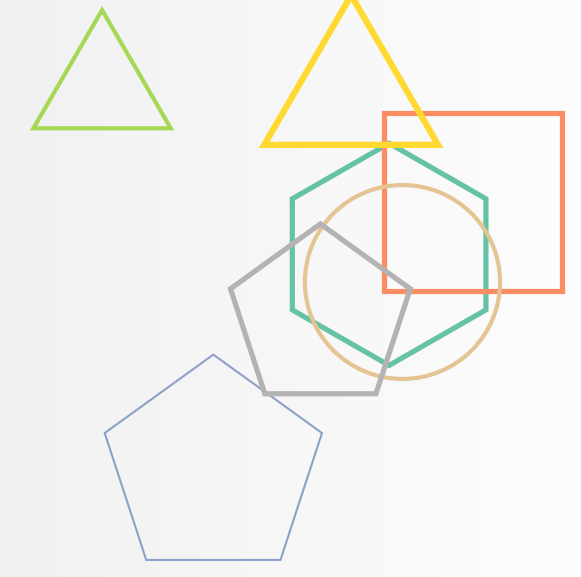[{"shape": "hexagon", "thickness": 2.5, "radius": 0.96, "center": [0.669, 0.559]}, {"shape": "square", "thickness": 2.5, "radius": 0.77, "center": [0.813, 0.649]}, {"shape": "pentagon", "thickness": 1, "radius": 0.98, "center": [0.367, 0.189]}, {"shape": "triangle", "thickness": 2, "radius": 0.68, "center": [0.176, 0.845]}, {"shape": "triangle", "thickness": 3, "radius": 0.86, "center": [0.604, 0.835]}, {"shape": "circle", "thickness": 2, "radius": 0.84, "center": [0.692, 0.511]}, {"shape": "pentagon", "thickness": 2.5, "radius": 0.81, "center": [0.551, 0.449]}]